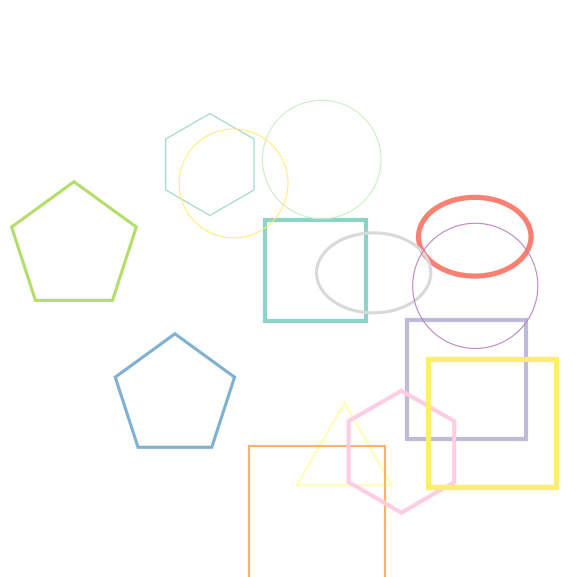[{"shape": "square", "thickness": 2, "radius": 0.44, "center": [0.547, 0.531]}, {"shape": "hexagon", "thickness": 0.5, "radius": 0.44, "center": [0.363, 0.714]}, {"shape": "triangle", "thickness": 1, "radius": 0.47, "center": [0.596, 0.206]}, {"shape": "square", "thickness": 2, "radius": 0.52, "center": [0.808, 0.342]}, {"shape": "oval", "thickness": 2.5, "radius": 0.49, "center": [0.822, 0.589]}, {"shape": "pentagon", "thickness": 1.5, "radius": 0.54, "center": [0.303, 0.312]}, {"shape": "square", "thickness": 1, "radius": 0.59, "center": [0.549, 0.109]}, {"shape": "pentagon", "thickness": 1.5, "radius": 0.57, "center": [0.128, 0.571]}, {"shape": "hexagon", "thickness": 2, "radius": 0.53, "center": [0.695, 0.217]}, {"shape": "oval", "thickness": 1.5, "radius": 0.49, "center": [0.647, 0.527]}, {"shape": "circle", "thickness": 0.5, "radius": 0.54, "center": [0.823, 0.504]}, {"shape": "circle", "thickness": 0.5, "radius": 0.51, "center": [0.557, 0.723]}, {"shape": "circle", "thickness": 0.5, "radius": 0.47, "center": [0.404, 0.681]}, {"shape": "square", "thickness": 2.5, "radius": 0.55, "center": [0.852, 0.267]}]